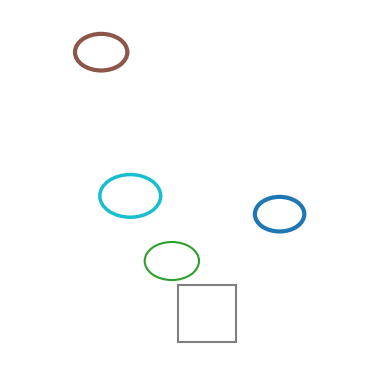[{"shape": "oval", "thickness": 3, "radius": 0.32, "center": [0.726, 0.444]}, {"shape": "oval", "thickness": 1.5, "radius": 0.35, "center": [0.446, 0.322]}, {"shape": "oval", "thickness": 3, "radius": 0.34, "center": [0.263, 0.864]}, {"shape": "square", "thickness": 1.5, "radius": 0.37, "center": [0.538, 0.185]}, {"shape": "oval", "thickness": 2.5, "radius": 0.4, "center": [0.338, 0.491]}]